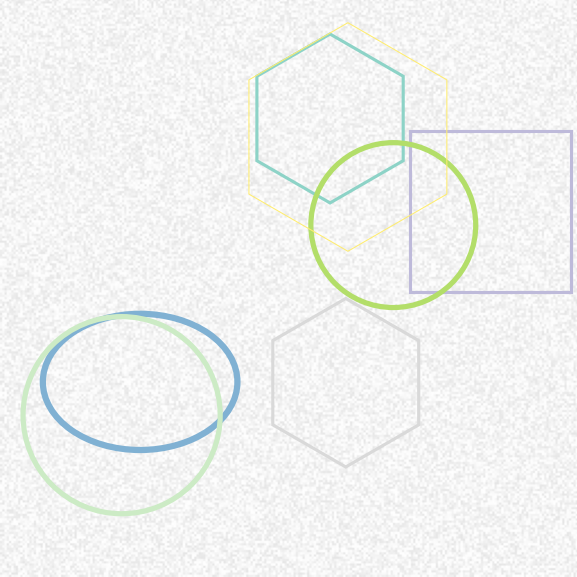[{"shape": "hexagon", "thickness": 1.5, "radius": 0.73, "center": [0.572, 0.794]}, {"shape": "square", "thickness": 1.5, "radius": 0.7, "center": [0.849, 0.633]}, {"shape": "oval", "thickness": 3, "radius": 0.84, "center": [0.243, 0.338]}, {"shape": "circle", "thickness": 2.5, "radius": 0.71, "center": [0.681, 0.609]}, {"shape": "hexagon", "thickness": 1.5, "radius": 0.73, "center": [0.599, 0.336]}, {"shape": "circle", "thickness": 2.5, "radius": 0.85, "center": [0.211, 0.28]}, {"shape": "hexagon", "thickness": 0.5, "radius": 0.99, "center": [0.602, 0.762]}]